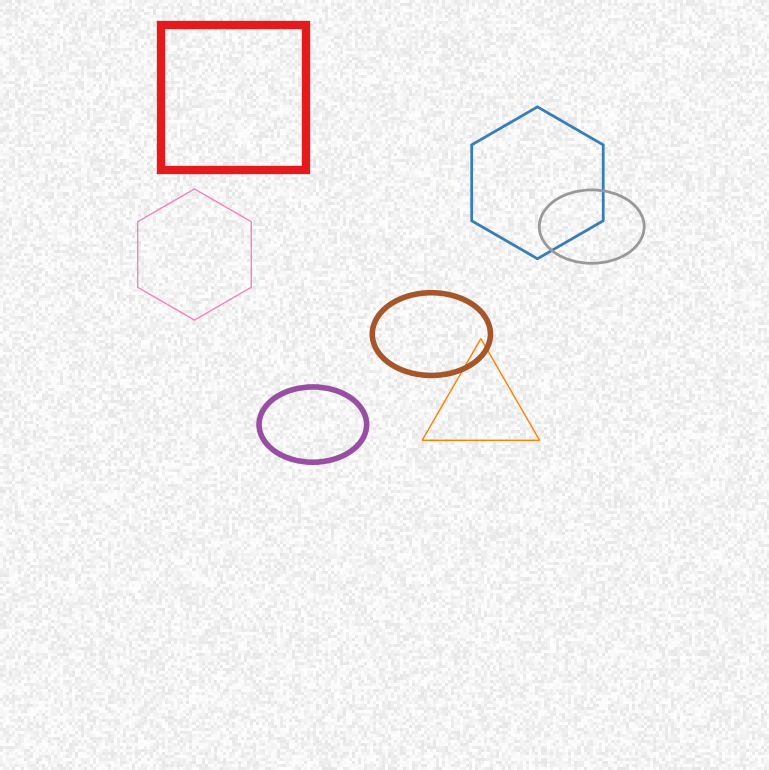[{"shape": "square", "thickness": 3, "radius": 0.47, "center": [0.303, 0.874]}, {"shape": "hexagon", "thickness": 1, "radius": 0.49, "center": [0.698, 0.763]}, {"shape": "oval", "thickness": 2, "radius": 0.35, "center": [0.406, 0.449]}, {"shape": "triangle", "thickness": 0.5, "radius": 0.44, "center": [0.625, 0.472]}, {"shape": "oval", "thickness": 2, "radius": 0.38, "center": [0.56, 0.566]}, {"shape": "hexagon", "thickness": 0.5, "radius": 0.43, "center": [0.253, 0.669]}, {"shape": "oval", "thickness": 1, "radius": 0.34, "center": [0.768, 0.706]}]